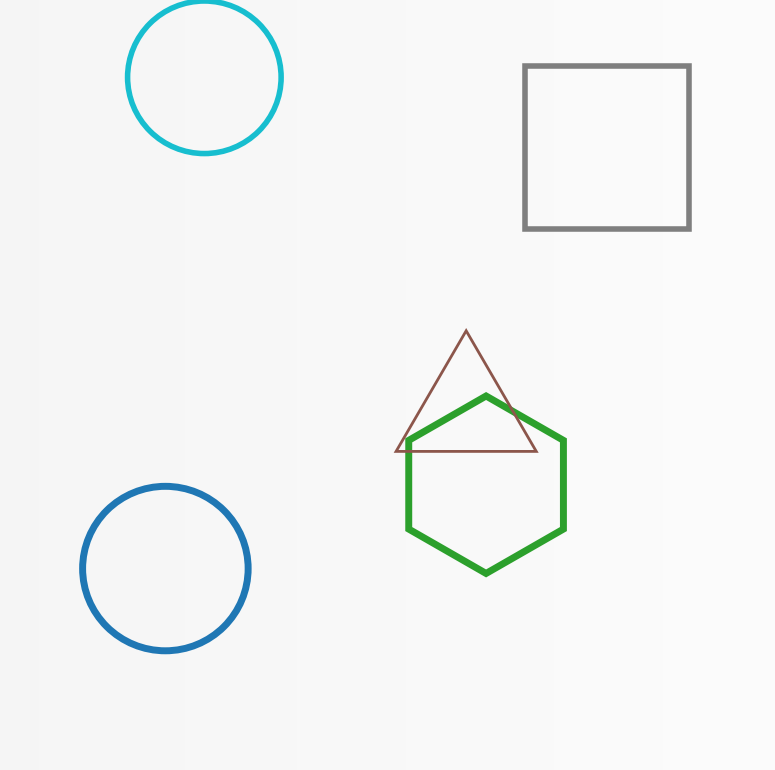[{"shape": "circle", "thickness": 2.5, "radius": 0.53, "center": [0.213, 0.262]}, {"shape": "hexagon", "thickness": 2.5, "radius": 0.58, "center": [0.627, 0.37]}, {"shape": "triangle", "thickness": 1, "radius": 0.52, "center": [0.602, 0.466]}, {"shape": "square", "thickness": 2, "radius": 0.53, "center": [0.783, 0.808]}, {"shape": "circle", "thickness": 2, "radius": 0.5, "center": [0.264, 0.9]}]